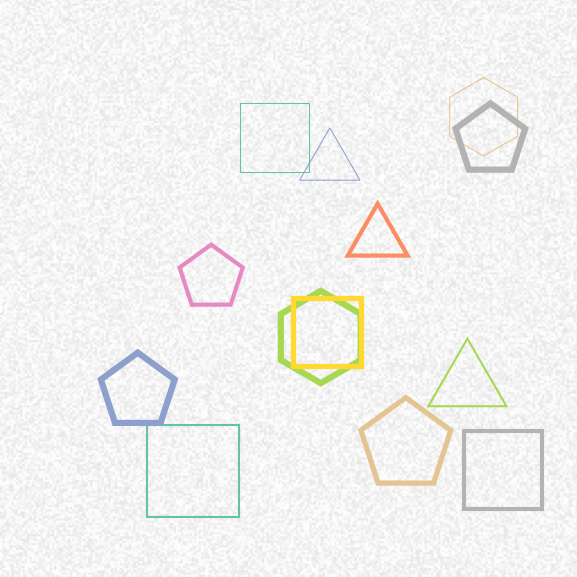[{"shape": "square", "thickness": 0.5, "radius": 0.3, "center": [0.475, 0.761]}, {"shape": "square", "thickness": 1, "radius": 0.4, "center": [0.334, 0.183]}, {"shape": "triangle", "thickness": 2, "radius": 0.3, "center": [0.654, 0.587]}, {"shape": "pentagon", "thickness": 3, "radius": 0.34, "center": [0.239, 0.321]}, {"shape": "triangle", "thickness": 0.5, "radius": 0.3, "center": [0.571, 0.717]}, {"shape": "pentagon", "thickness": 2, "radius": 0.29, "center": [0.366, 0.518]}, {"shape": "hexagon", "thickness": 3, "radius": 0.4, "center": [0.555, 0.416]}, {"shape": "triangle", "thickness": 1, "radius": 0.39, "center": [0.809, 0.335]}, {"shape": "square", "thickness": 2.5, "radius": 0.29, "center": [0.566, 0.424]}, {"shape": "pentagon", "thickness": 2.5, "radius": 0.41, "center": [0.703, 0.229]}, {"shape": "hexagon", "thickness": 0.5, "radius": 0.34, "center": [0.837, 0.797]}, {"shape": "pentagon", "thickness": 3, "radius": 0.32, "center": [0.849, 0.757]}, {"shape": "square", "thickness": 2, "radius": 0.34, "center": [0.872, 0.185]}]